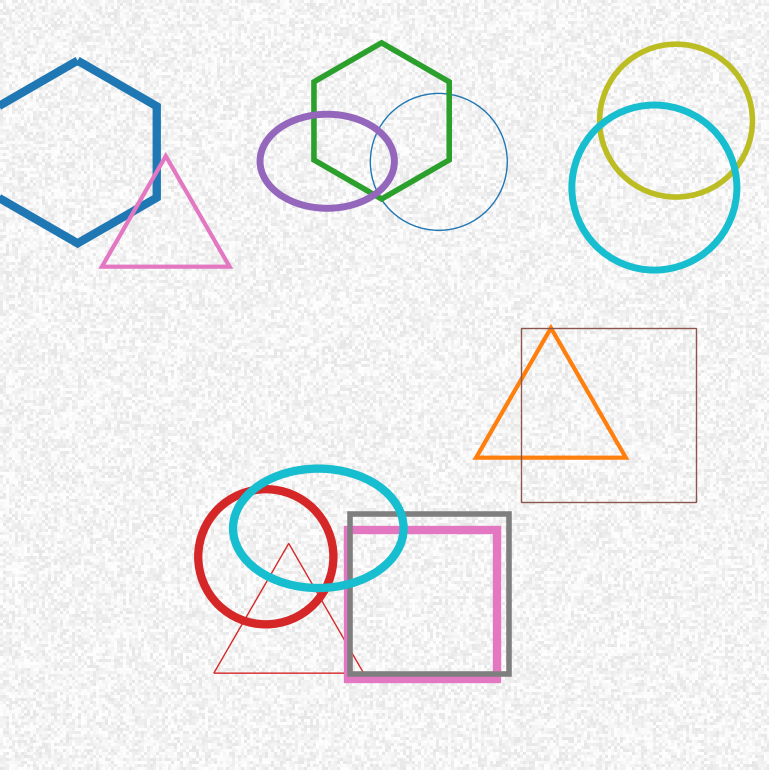[{"shape": "circle", "thickness": 0.5, "radius": 0.44, "center": [0.57, 0.79]}, {"shape": "hexagon", "thickness": 3, "radius": 0.59, "center": [0.101, 0.803]}, {"shape": "triangle", "thickness": 1.5, "radius": 0.56, "center": [0.716, 0.462]}, {"shape": "hexagon", "thickness": 2, "radius": 0.51, "center": [0.496, 0.843]}, {"shape": "circle", "thickness": 3, "radius": 0.44, "center": [0.345, 0.277]}, {"shape": "triangle", "thickness": 0.5, "radius": 0.56, "center": [0.375, 0.182]}, {"shape": "oval", "thickness": 2.5, "radius": 0.44, "center": [0.425, 0.791]}, {"shape": "square", "thickness": 0.5, "radius": 0.57, "center": [0.79, 0.461]}, {"shape": "square", "thickness": 3, "radius": 0.48, "center": [0.549, 0.215]}, {"shape": "triangle", "thickness": 1.5, "radius": 0.48, "center": [0.215, 0.702]}, {"shape": "square", "thickness": 2, "radius": 0.52, "center": [0.558, 0.229]}, {"shape": "circle", "thickness": 2, "radius": 0.5, "center": [0.878, 0.843]}, {"shape": "oval", "thickness": 3, "radius": 0.55, "center": [0.413, 0.314]}, {"shape": "circle", "thickness": 2.5, "radius": 0.54, "center": [0.85, 0.756]}]